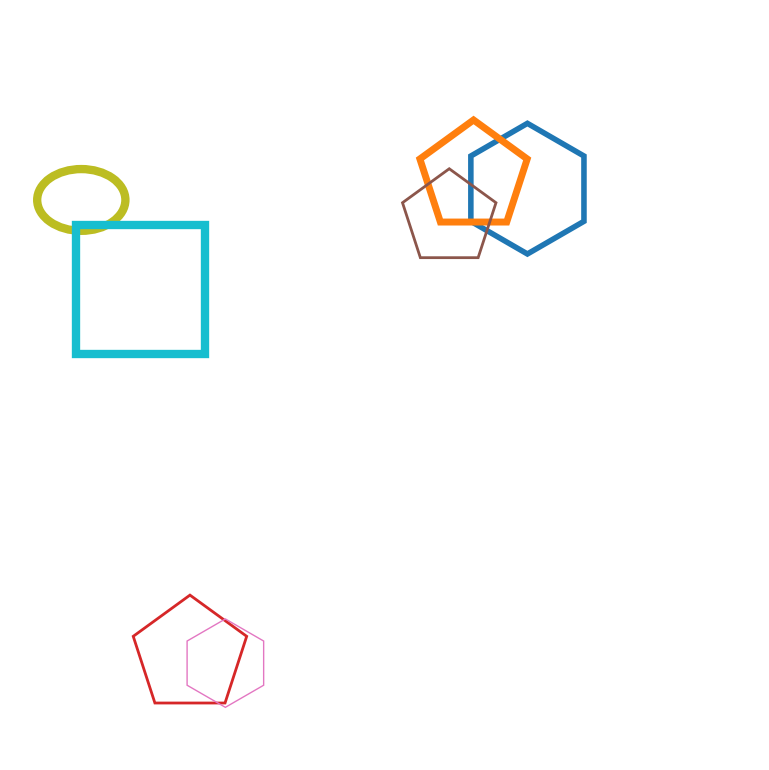[{"shape": "hexagon", "thickness": 2, "radius": 0.42, "center": [0.685, 0.755]}, {"shape": "pentagon", "thickness": 2.5, "radius": 0.37, "center": [0.615, 0.771]}, {"shape": "pentagon", "thickness": 1, "radius": 0.39, "center": [0.247, 0.15]}, {"shape": "pentagon", "thickness": 1, "radius": 0.32, "center": [0.583, 0.717]}, {"shape": "hexagon", "thickness": 0.5, "radius": 0.29, "center": [0.293, 0.139]}, {"shape": "oval", "thickness": 3, "radius": 0.29, "center": [0.106, 0.74]}, {"shape": "square", "thickness": 3, "radius": 0.42, "center": [0.182, 0.624]}]